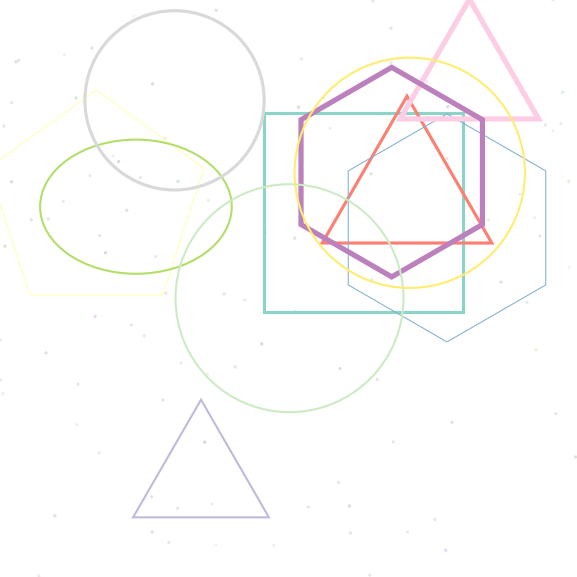[{"shape": "square", "thickness": 1.5, "radius": 0.86, "center": [0.629, 0.631]}, {"shape": "pentagon", "thickness": 0.5, "radius": 0.98, "center": [0.167, 0.647]}, {"shape": "triangle", "thickness": 1, "radius": 0.68, "center": [0.348, 0.171]}, {"shape": "triangle", "thickness": 1.5, "radius": 0.85, "center": [0.705, 0.663]}, {"shape": "hexagon", "thickness": 0.5, "radius": 0.99, "center": [0.774, 0.605]}, {"shape": "oval", "thickness": 1, "radius": 0.83, "center": [0.235, 0.641]}, {"shape": "triangle", "thickness": 2.5, "radius": 0.69, "center": [0.813, 0.862]}, {"shape": "circle", "thickness": 1.5, "radius": 0.78, "center": [0.302, 0.825]}, {"shape": "hexagon", "thickness": 2.5, "radius": 0.91, "center": [0.678, 0.701]}, {"shape": "circle", "thickness": 1, "radius": 0.99, "center": [0.501, 0.483]}, {"shape": "circle", "thickness": 1, "radius": 1.0, "center": [0.71, 0.7]}]